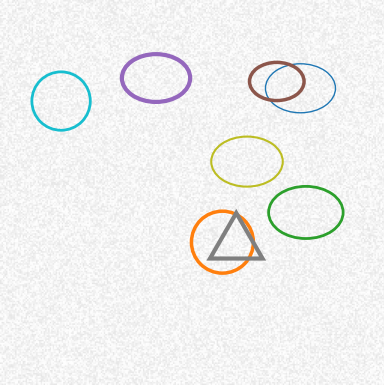[{"shape": "oval", "thickness": 1, "radius": 0.45, "center": [0.78, 0.771]}, {"shape": "circle", "thickness": 2.5, "radius": 0.4, "center": [0.578, 0.371]}, {"shape": "oval", "thickness": 2, "radius": 0.48, "center": [0.794, 0.448]}, {"shape": "oval", "thickness": 3, "radius": 0.44, "center": [0.405, 0.797]}, {"shape": "oval", "thickness": 2.5, "radius": 0.35, "center": [0.719, 0.788]}, {"shape": "triangle", "thickness": 3, "radius": 0.39, "center": [0.614, 0.368]}, {"shape": "oval", "thickness": 1.5, "radius": 0.46, "center": [0.642, 0.58]}, {"shape": "circle", "thickness": 2, "radius": 0.38, "center": [0.159, 0.738]}]